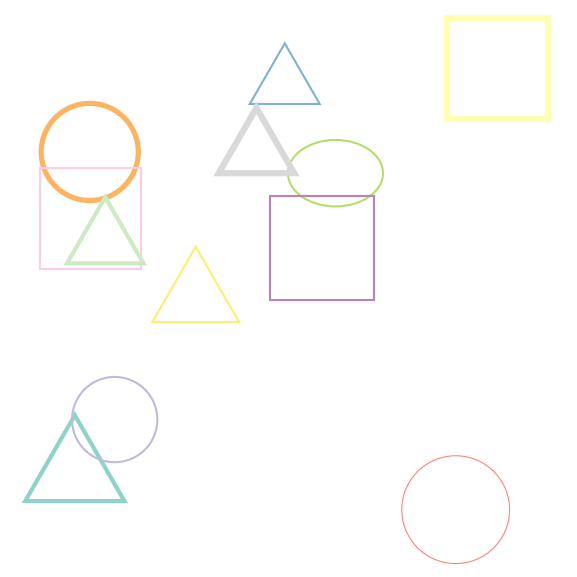[{"shape": "triangle", "thickness": 2, "radius": 0.5, "center": [0.13, 0.181]}, {"shape": "square", "thickness": 3, "radius": 0.44, "center": [0.862, 0.88]}, {"shape": "circle", "thickness": 1, "radius": 0.37, "center": [0.199, 0.273]}, {"shape": "circle", "thickness": 0.5, "radius": 0.47, "center": [0.789, 0.117]}, {"shape": "triangle", "thickness": 1, "radius": 0.35, "center": [0.493, 0.854]}, {"shape": "circle", "thickness": 2.5, "radius": 0.42, "center": [0.155, 0.736]}, {"shape": "oval", "thickness": 1, "radius": 0.41, "center": [0.581, 0.699]}, {"shape": "square", "thickness": 1, "radius": 0.44, "center": [0.156, 0.621]}, {"shape": "triangle", "thickness": 3, "radius": 0.38, "center": [0.444, 0.737]}, {"shape": "square", "thickness": 1, "radius": 0.45, "center": [0.557, 0.57]}, {"shape": "triangle", "thickness": 2, "radius": 0.38, "center": [0.182, 0.581]}, {"shape": "triangle", "thickness": 1, "radius": 0.43, "center": [0.339, 0.485]}]